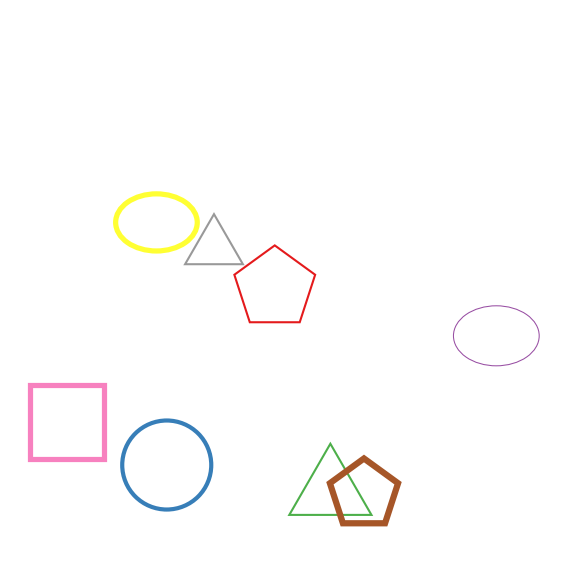[{"shape": "pentagon", "thickness": 1, "radius": 0.37, "center": [0.476, 0.501]}, {"shape": "circle", "thickness": 2, "radius": 0.39, "center": [0.289, 0.194]}, {"shape": "triangle", "thickness": 1, "radius": 0.41, "center": [0.572, 0.149]}, {"shape": "oval", "thickness": 0.5, "radius": 0.37, "center": [0.859, 0.418]}, {"shape": "oval", "thickness": 2.5, "radius": 0.35, "center": [0.271, 0.614]}, {"shape": "pentagon", "thickness": 3, "radius": 0.31, "center": [0.63, 0.143]}, {"shape": "square", "thickness": 2.5, "radius": 0.32, "center": [0.116, 0.269]}, {"shape": "triangle", "thickness": 1, "radius": 0.29, "center": [0.371, 0.571]}]